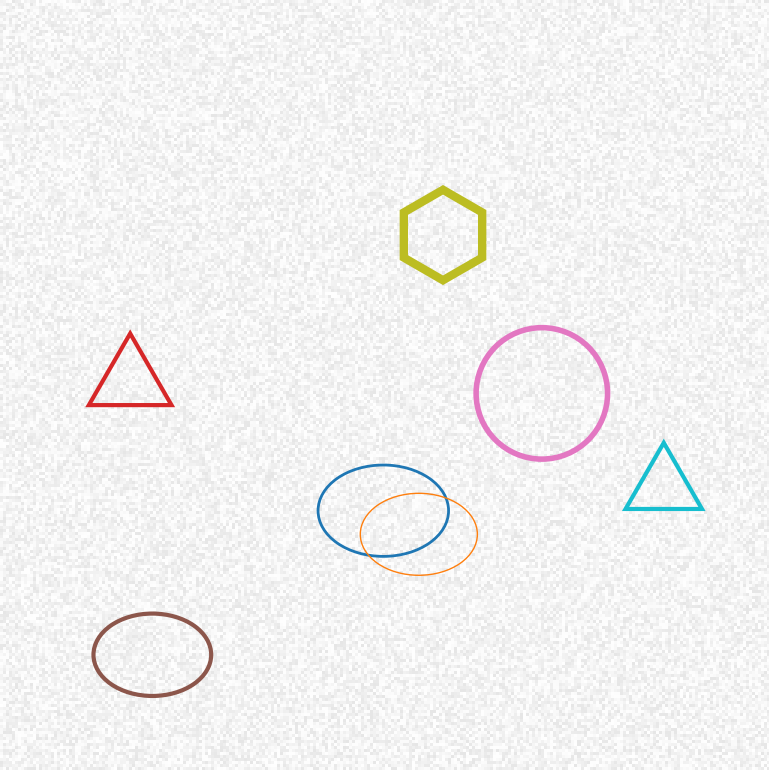[{"shape": "oval", "thickness": 1, "radius": 0.42, "center": [0.498, 0.337]}, {"shape": "oval", "thickness": 0.5, "radius": 0.38, "center": [0.544, 0.306]}, {"shape": "triangle", "thickness": 1.5, "radius": 0.31, "center": [0.169, 0.505]}, {"shape": "oval", "thickness": 1.5, "radius": 0.38, "center": [0.198, 0.15]}, {"shape": "circle", "thickness": 2, "radius": 0.43, "center": [0.704, 0.489]}, {"shape": "hexagon", "thickness": 3, "radius": 0.29, "center": [0.575, 0.695]}, {"shape": "triangle", "thickness": 1.5, "radius": 0.29, "center": [0.862, 0.368]}]